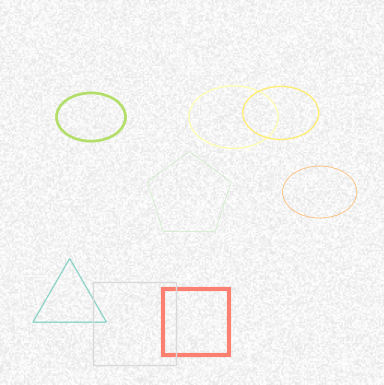[{"shape": "triangle", "thickness": 1, "radius": 0.55, "center": [0.181, 0.218]}, {"shape": "oval", "thickness": 1, "radius": 0.58, "center": [0.607, 0.696]}, {"shape": "square", "thickness": 3, "radius": 0.43, "center": [0.508, 0.163]}, {"shape": "oval", "thickness": 0.5, "radius": 0.48, "center": [0.83, 0.501]}, {"shape": "oval", "thickness": 2, "radius": 0.45, "center": [0.236, 0.696]}, {"shape": "square", "thickness": 1, "radius": 0.54, "center": [0.35, 0.159]}, {"shape": "pentagon", "thickness": 0.5, "radius": 0.57, "center": [0.491, 0.492]}, {"shape": "oval", "thickness": 1, "radius": 0.49, "center": [0.729, 0.707]}]